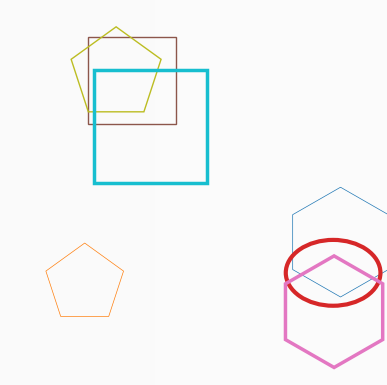[{"shape": "hexagon", "thickness": 0.5, "radius": 0.71, "center": [0.879, 0.371]}, {"shape": "pentagon", "thickness": 0.5, "radius": 0.53, "center": [0.219, 0.263]}, {"shape": "oval", "thickness": 3, "radius": 0.61, "center": [0.86, 0.291]}, {"shape": "square", "thickness": 1, "radius": 0.57, "center": [0.34, 0.791]}, {"shape": "hexagon", "thickness": 2.5, "radius": 0.72, "center": [0.862, 0.19]}, {"shape": "pentagon", "thickness": 1, "radius": 0.61, "center": [0.3, 0.808]}, {"shape": "square", "thickness": 2.5, "radius": 0.73, "center": [0.388, 0.671]}]